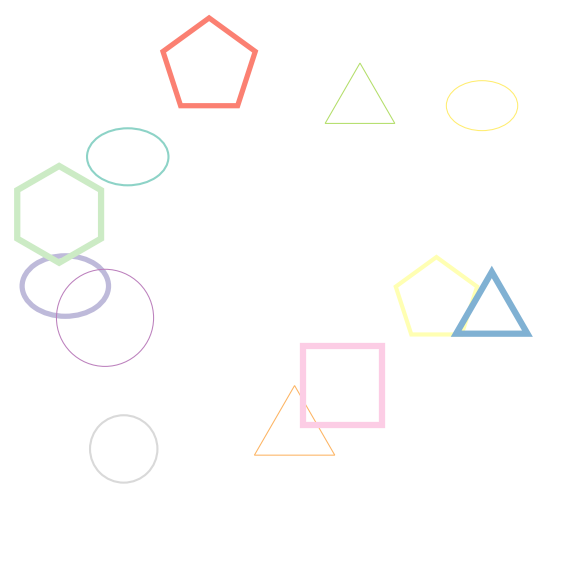[{"shape": "oval", "thickness": 1, "radius": 0.35, "center": [0.221, 0.728]}, {"shape": "pentagon", "thickness": 2, "radius": 0.37, "center": [0.756, 0.48]}, {"shape": "oval", "thickness": 2.5, "radius": 0.37, "center": [0.113, 0.504]}, {"shape": "pentagon", "thickness": 2.5, "radius": 0.42, "center": [0.362, 0.884]}, {"shape": "triangle", "thickness": 3, "radius": 0.36, "center": [0.852, 0.457]}, {"shape": "triangle", "thickness": 0.5, "radius": 0.4, "center": [0.51, 0.251]}, {"shape": "triangle", "thickness": 0.5, "radius": 0.35, "center": [0.623, 0.82]}, {"shape": "square", "thickness": 3, "radius": 0.34, "center": [0.593, 0.331]}, {"shape": "circle", "thickness": 1, "radius": 0.29, "center": [0.214, 0.222]}, {"shape": "circle", "thickness": 0.5, "radius": 0.42, "center": [0.182, 0.449]}, {"shape": "hexagon", "thickness": 3, "radius": 0.42, "center": [0.102, 0.628]}, {"shape": "oval", "thickness": 0.5, "radius": 0.31, "center": [0.835, 0.816]}]